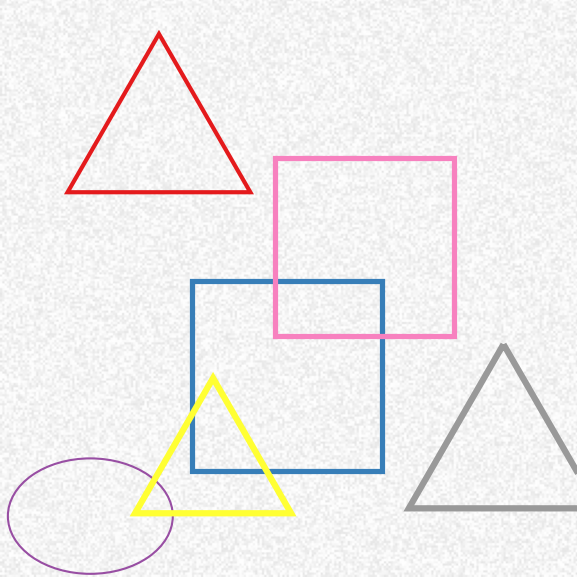[{"shape": "triangle", "thickness": 2, "radius": 0.91, "center": [0.275, 0.758]}, {"shape": "square", "thickness": 2.5, "radius": 0.82, "center": [0.497, 0.348]}, {"shape": "oval", "thickness": 1, "radius": 0.71, "center": [0.156, 0.105]}, {"shape": "triangle", "thickness": 3, "radius": 0.78, "center": [0.369, 0.188]}, {"shape": "square", "thickness": 2.5, "radius": 0.77, "center": [0.631, 0.571]}, {"shape": "triangle", "thickness": 3, "radius": 0.95, "center": [0.872, 0.214]}]